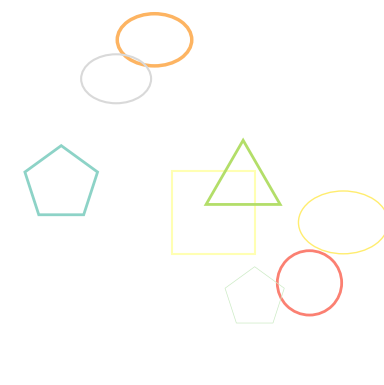[{"shape": "pentagon", "thickness": 2, "radius": 0.5, "center": [0.159, 0.522]}, {"shape": "square", "thickness": 1.5, "radius": 0.54, "center": [0.555, 0.449]}, {"shape": "circle", "thickness": 2, "radius": 0.42, "center": [0.804, 0.265]}, {"shape": "oval", "thickness": 2.5, "radius": 0.48, "center": [0.401, 0.897]}, {"shape": "triangle", "thickness": 2, "radius": 0.56, "center": [0.632, 0.525]}, {"shape": "oval", "thickness": 1.5, "radius": 0.45, "center": [0.302, 0.795]}, {"shape": "pentagon", "thickness": 0.5, "radius": 0.4, "center": [0.661, 0.226]}, {"shape": "oval", "thickness": 1, "radius": 0.58, "center": [0.892, 0.422]}]